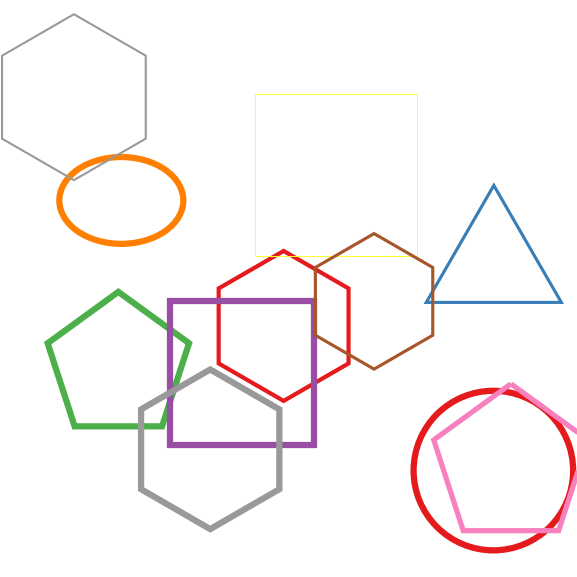[{"shape": "hexagon", "thickness": 2, "radius": 0.65, "center": [0.491, 0.435]}, {"shape": "circle", "thickness": 3, "radius": 0.69, "center": [0.854, 0.184]}, {"shape": "triangle", "thickness": 1.5, "radius": 0.68, "center": [0.855, 0.543]}, {"shape": "pentagon", "thickness": 3, "radius": 0.64, "center": [0.205, 0.365]}, {"shape": "square", "thickness": 3, "radius": 0.62, "center": [0.419, 0.353]}, {"shape": "oval", "thickness": 3, "radius": 0.54, "center": [0.21, 0.652]}, {"shape": "square", "thickness": 0.5, "radius": 0.7, "center": [0.582, 0.696]}, {"shape": "hexagon", "thickness": 1.5, "radius": 0.59, "center": [0.648, 0.477]}, {"shape": "pentagon", "thickness": 2.5, "radius": 0.7, "center": [0.885, 0.194]}, {"shape": "hexagon", "thickness": 3, "radius": 0.69, "center": [0.364, 0.221]}, {"shape": "hexagon", "thickness": 1, "radius": 0.72, "center": [0.128, 0.831]}]